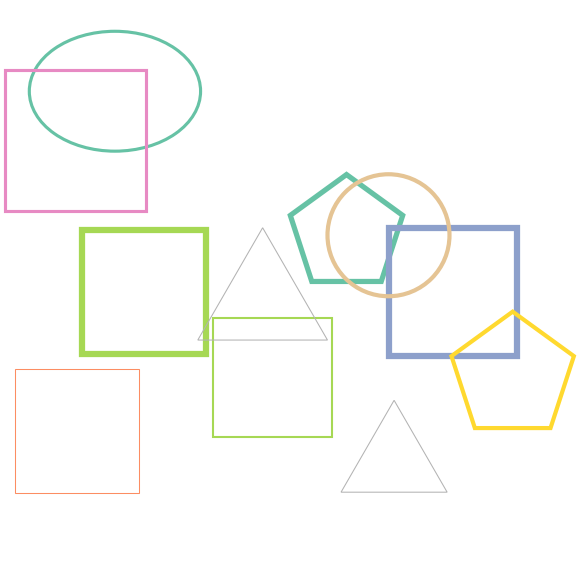[{"shape": "oval", "thickness": 1.5, "radius": 0.74, "center": [0.199, 0.841]}, {"shape": "pentagon", "thickness": 2.5, "radius": 0.51, "center": [0.6, 0.595]}, {"shape": "square", "thickness": 0.5, "radius": 0.54, "center": [0.134, 0.253]}, {"shape": "square", "thickness": 3, "radius": 0.56, "center": [0.784, 0.493]}, {"shape": "square", "thickness": 1.5, "radius": 0.61, "center": [0.131, 0.756]}, {"shape": "square", "thickness": 3, "radius": 0.53, "center": [0.249, 0.493]}, {"shape": "square", "thickness": 1, "radius": 0.51, "center": [0.472, 0.345]}, {"shape": "pentagon", "thickness": 2, "radius": 0.56, "center": [0.888, 0.348]}, {"shape": "circle", "thickness": 2, "radius": 0.53, "center": [0.673, 0.592]}, {"shape": "triangle", "thickness": 0.5, "radius": 0.53, "center": [0.682, 0.2]}, {"shape": "triangle", "thickness": 0.5, "radius": 0.65, "center": [0.455, 0.475]}]